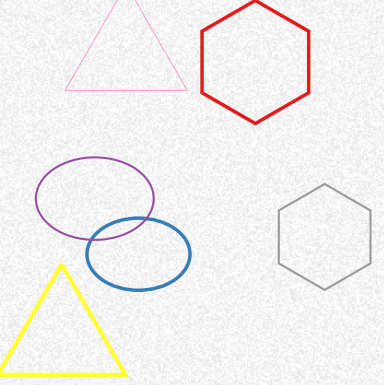[{"shape": "hexagon", "thickness": 2.5, "radius": 0.8, "center": [0.663, 0.839]}, {"shape": "oval", "thickness": 2.5, "radius": 0.67, "center": [0.36, 0.34]}, {"shape": "oval", "thickness": 1.5, "radius": 0.77, "center": [0.246, 0.484]}, {"shape": "triangle", "thickness": 3, "radius": 0.96, "center": [0.16, 0.122]}, {"shape": "triangle", "thickness": 0.5, "radius": 0.92, "center": [0.328, 0.857]}, {"shape": "hexagon", "thickness": 1.5, "radius": 0.69, "center": [0.843, 0.385]}]